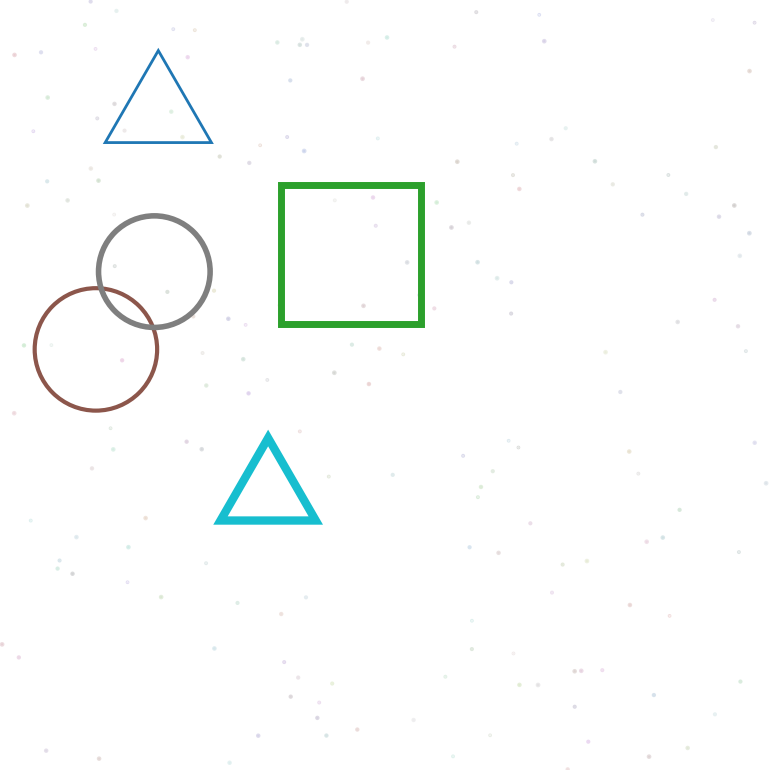[{"shape": "triangle", "thickness": 1, "radius": 0.4, "center": [0.206, 0.855]}, {"shape": "square", "thickness": 2.5, "radius": 0.45, "center": [0.456, 0.669]}, {"shape": "circle", "thickness": 1.5, "radius": 0.4, "center": [0.125, 0.546]}, {"shape": "circle", "thickness": 2, "radius": 0.36, "center": [0.2, 0.647]}, {"shape": "triangle", "thickness": 3, "radius": 0.36, "center": [0.348, 0.36]}]